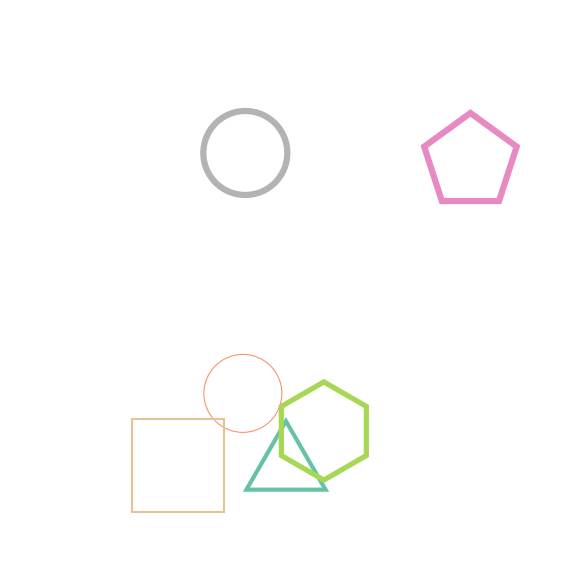[{"shape": "triangle", "thickness": 2, "radius": 0.4, "center": [0.495, 0.191]}, {"shape": "circle", "thickness": 0.5, "radius": 0.34, "center": [0.421, 0.318]}, {"shape": "pentagon", "thickness": 3, "radius": 0.42, "center": [0.815, 0.719]}, {"shape": "hexagon", "thickness": 2.5, "radius": 0.42, "center": [0.561, 0.253]}, {"shape": "square", "thickness": 1, "radius": 0.4, "center": [0.308, 0.194]}, {"shape": "circle", "thickness": 3, "radius": 0.36, "center": [0.425, 0.734]}]